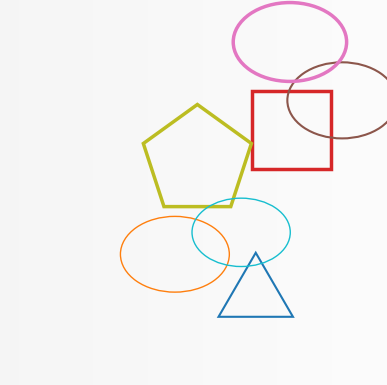[{"shape": "triangle", "thickness": 1.5, "radius": 0.55, "center": [0.66, 0.233]}, {"shape": "oval", "thickness": 1, "radius": 0.7, "center": [0.451, 0.34]}, {"shape": "square", "thickness": 2.5, "radius": 0.51, "center": [0.752, 0.663]}, {"shape": "oval", "thickness": 1.5, "radius": 0.71, "center": [0.883, 0.739]}, {"shape": "oval", "thickness": 2.5, "radius": 0.73, "center": [0.748, 0.891]}, {"shape": "pentagon", "thickness": 2.5, "radius": 0.73, "center": [0.509, 0.582]}, {"shape": "oval", "thickness": 1, "radius": 0.63, "center": [0.622, 0.397]}]